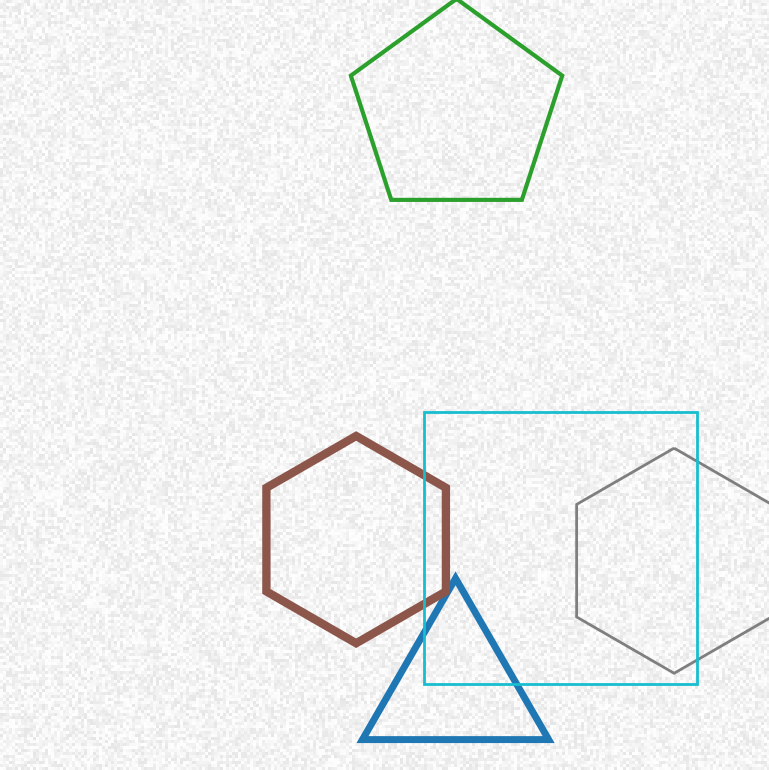[{"shape": "triangle", "thickness": 2.5, "radius": 0.7, "center": [0.592, 0.109]}, {"shape": "pentagon", "thickness": 1.5, "radius": 0.72, "center": [0.593, 0.857]}, {"shape": "hexagon", "thickness": 3, "radius": 0.67, "center": [0.463, 0.299]}, {"shape": "hexagon", "thickness": 1, "radius": 0.73, "center": [0.875, 0.272]}, {"shape": "square", "thickness": 1, "radius": 0.89, "center": [0.728, 0.288]}]